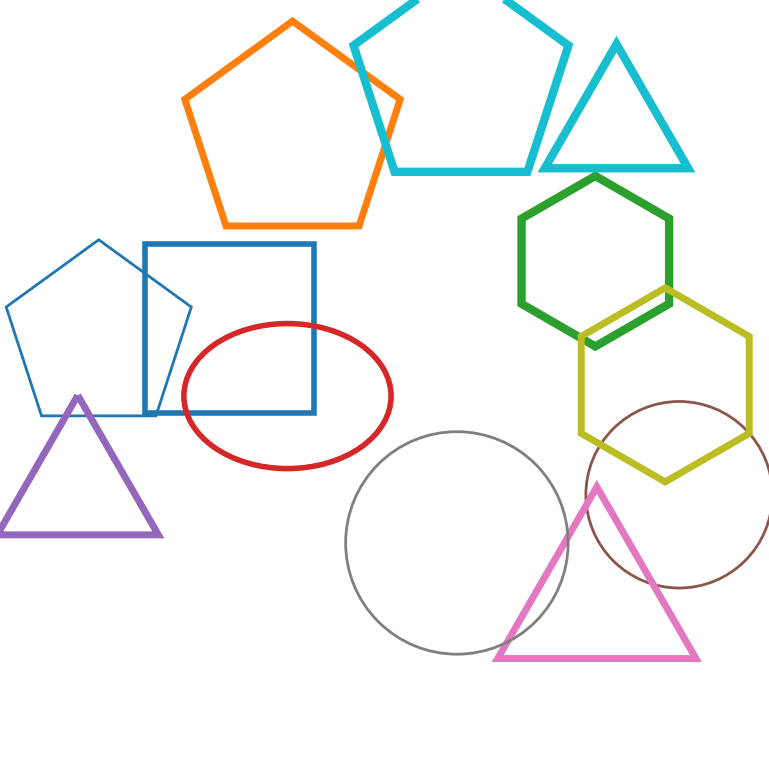[{"shape": "square", "thickness": 2, "radius": 0.55, "center": [0.298, 0.573]}, {"shape": "pentagon", "thickness": 1, "radius": 0.63, "center": [0.128, 0.562]}, {"shape": "pentagon", "thickness": 2.5, "radius": 0.74, "center": [0.38, 0.826]}, {"shape": "hexagon", "thickness": 3, "radius": 0.55, "center": [0.773, 0.661]}, {"shape": "oval", "thickness": 2, "radius": 0.67, "center": [0.373, 0.486]}, {"shape": "triangle", "thickness": 2.5, "radius": 0.6, "center": [0.101, 0.366]}, {"shape": "circle", "thickness": 1, "radius": 0.61, "center": [0.882, 0.357]}, {"shape": "triangle", "thickness": 2.5, "radius": 0.74, "center": [0.775, 0.219]}, {"shape": "circle", "thickness": 1, "radius": 0.72, "center": [0.593, 0.295]}, {"shape": "hexagon", "thickness": 2.5, "radius": 0.63, "center": [0.864, 0.5]}, {"shape": "pentagon", "thickness": 3, "radius": 0.73, "center": [0.599, 0.896]}, {"shape": "triangle", "thickness": 3, "radius": 0.54, "center": [0.801, 0.835]}]